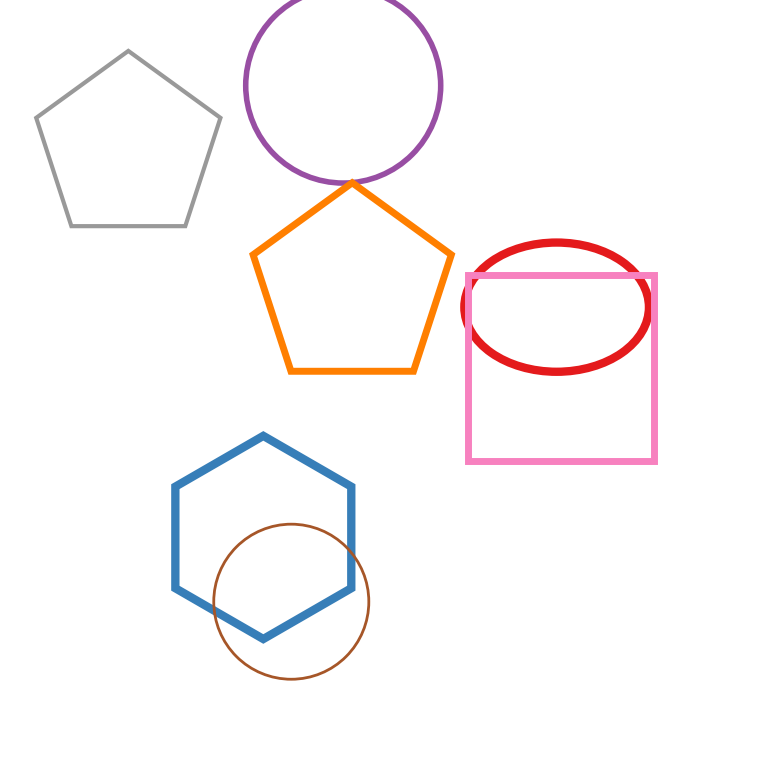[{"shape": "oval", "thickness": 3, "radius": 0.6, "center": [0.723, 0.601]}, {"shape": "hexagon", "thickness": 3, "radius": 0.66, "center": [0.342, 0.302]}, {"shape": "circle", "thickness": 2, "radius": 0.63, "center": [0.446, 0.889]}, {"shape": "pentagon", "thickness": 2.5, "radius": 0.68, "center": [0.457, 0.627]}, {"shape": "circle", "thickness": 1, "radius": 0.5, "center": [0.378, 0.219]}, {"shape": "square", "thickness": 2.5, "radius": 0.6, "center": [0.729, 0.523]}, {"shape": "pentagon", "thickness": 1.5, "radius": 0.63, "center": [0.167, 0.808]}]